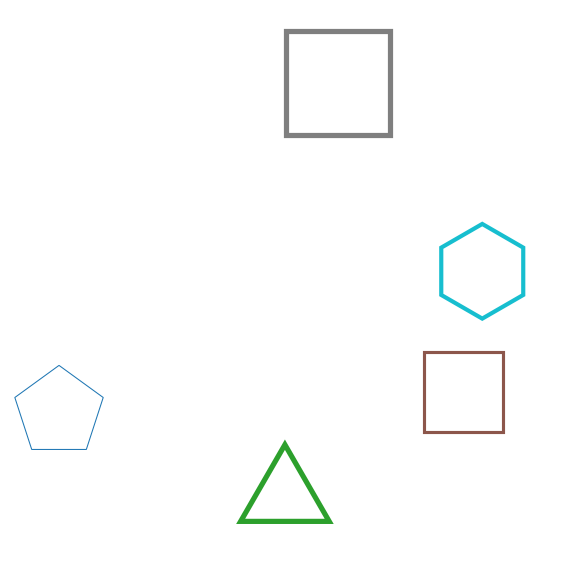[{"shape": "pentagon", "thickness": 0.5, "radius": 0.4, "center": [0.102, 0.286]}, {"shape": "triangle", "thickness": 2.5, "radius": 0.44, "center": [0.493, 0.141]}, {"shape": "square", "thickness": 1.5, "radius": 0.34, "center": [0.803, 0.32]}, {"shape": "square", "thickness": 2.5, "radius": 0.45, "center": [0.585, 0.855]}, {"shape": "hexagon", "thickness": 2, "radius": 0.41, "center": [0.835, 0.529]}]